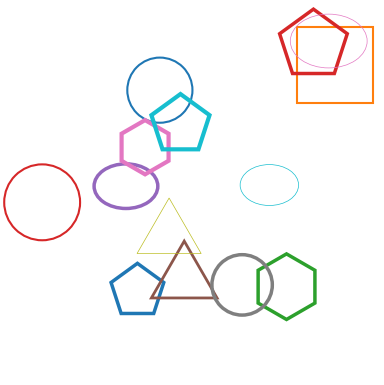[{"shape": "circle", "thickness": 1.5, "radius": 0.42, "center": [0.415, 0.766]}, {"shape": "pentagon", "thickness": 2.5, "radius": 0.36, "center": [0.357, 0.244]}, {"shape": "square", "thickness": 1.5, "radius": 0.5, "center": [0.87, 0.831]}, {"shape": "hexagon", "thickness": 2.5, "radius": 0.43, "center": [0.744, 0.255]}, {"shape": "circle", "thickness": 1.5, "radius": 0.49, "center": [0.109, 0.474]}, {"shape": "pentagon", "thickness": 2.5, "radius": 0.46, "center": [0.814, 0.884]}, {"shape": "oval", "thickness": 2.5, "radius": 0.41, "center": [0.327, 0.516]}, {"shape": "triangle", "thickness": 2, "radius": 0.49, "center": [0.479, 0.275]}, {"shape": "oval", "thickness": 0.5, "radius": 0.5, "center": [0.854, 0.893]}, {"shape": "hexagon", "thickness": 3, "radius": 0.35, "center": [0.377, 0.618]}, {"shape": "circle", "thickness": 2.5, "radius": 0.39, "center": [0.629, 0.26]}, {"shape": "triangle", "thickness": 0.5, "radius": 0.48, "center": [0.439, 0.39]}, {"shape": "oval", "thickness": 0.5, "radius": 0.38, "center": [0.7, 0.519]}, {"shape": "pentagon", "thickness": 3, "radius": 0.4, "center": [0.469, 0.676]}]